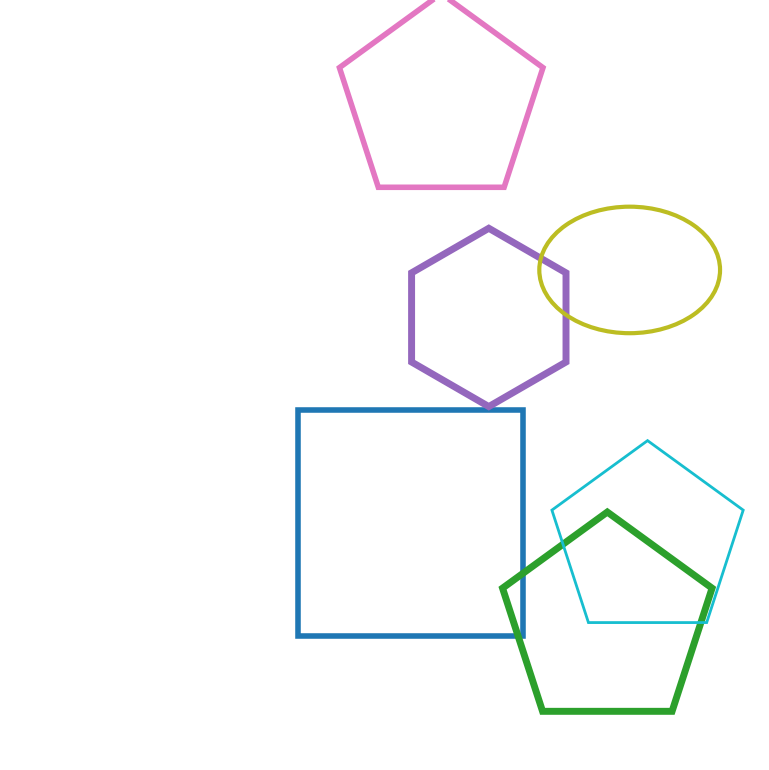[{"shape": "square", "thickness": 2, "radius": 0.73, "center": [0.534, 0.321]}, {"shape": "pentagon", "thickness": 2.5, "radius": 0.72, "center": [0.789, 0.192]}, {"shape": "hexagon", "thickness": 2.5, "radius": 0.58, "center": [0.635, 0.588]}, {"shape": "pentagon", "thickness": 2, "radius": 0.69, "center": [0.573, 0.869]}, {"shape": "oval", "thickness": 1.5, "radius": 0.59, "center": [0.818, 0.649]}, {"shape": "pentagon", "thickness": 1, "radius": 0.65, "center": [0.841, 0.297]}]